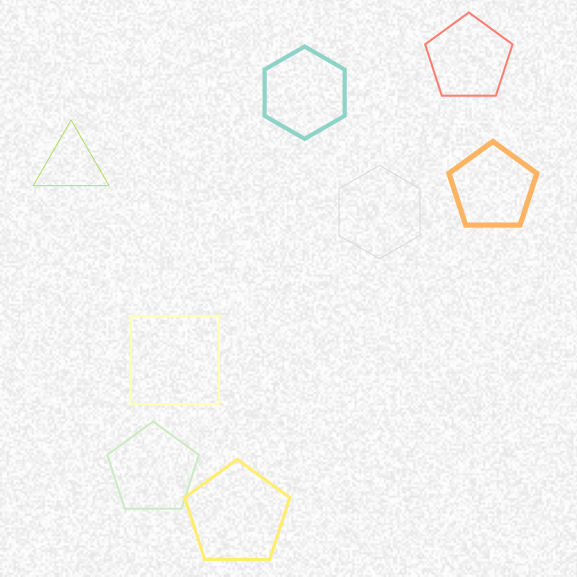[{"shape": "hexagon", "thickness": 2, "radius": 0.4, "center": [0.528, 0.839]}, {"shape": "square", "thickness": 1, "radius": 0.38, "center": [0.303, 0.376]}, {"shape": "pentagon", "thickness": 1, "radius": 0.4, "center": [0.812, 0.898]}, {"shape": "pentagon", "thickness": 2.5, "radius": 0.4, "center": [0.853, 0.674]}, {"shape": "triangle", "thickness": 0.5, "radius": 0.38, "center": [0.123, 0.716]}, {"shape": "hexagon", "thickness": 0.5, "radius": 0.4, "center": [0.657, 0.632]}, {"shape": "pentagon", "thickness": 1, "radius": 0.42, "center": [0.265, 0.186]}, {"shape": "pentagon", "thickness": 1.5, "radius": 0.48, "center": [0.411, 0.108]}]